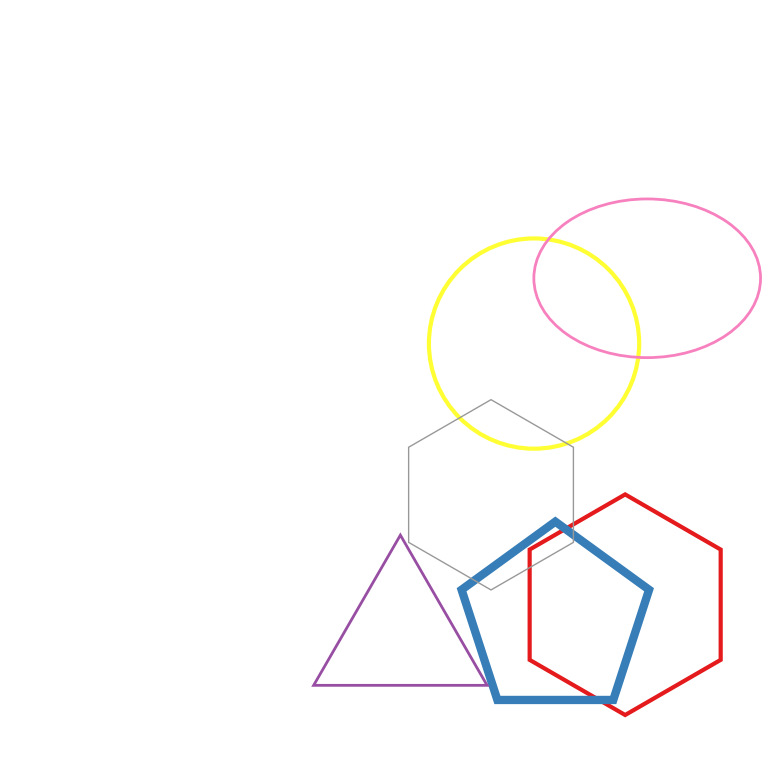[{"shape": "hexagon", "thickness": 1.5, "radius": 0.72, "center": [0.812, 0.215]}, {"shape": "pentagon", "thickness": 3, "radius": 0.64, "center": [0.721, 0.195]}, {"shape": "triangle", "thickness": 1, "radius": 0.65, "center": [0.52, 0.175]}, {"shape": "circle", "thickness": 1.5, "radius": 0.68, "center": [0.694, 0.554]}, {"shape": "oval", "thickness": 1, "radius": 0.74, "center": [0.841, 0.639]}, {"shape": "hexagon", "thickness": 0.5, "radius": 0.62, "center": [0.638, 0.357]}]